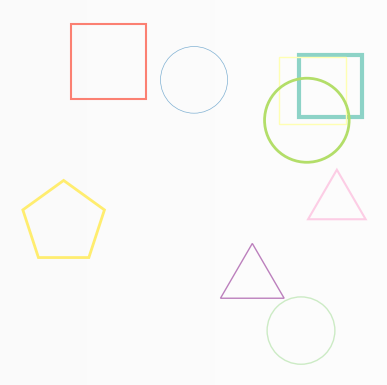[{"shape": "square", "thickness": 3, "radius": 0.41, "center": [0.853, 0.776]}, {"shape": "square", "thickness": 1, "radius": 0.43, "center": [0.807, 0.765]}, {"shape": "square", "thickness": 1.5, "radius": 0.48, "center": [0.28, 0.84]}, {"shape": "circle", "thickness": 0.5, "radius": 0.43, "center": [0.501, 0.793]}, {"shape": "circle", "thickness": 2, "radius": 0.55, "center": [0.792, 0.688]}, {"shape": "triangle", "thickness": 1.5, "radius": 0.43, "center": [0.869, 0.473]}, {"shape": "triangle", "thickness": 1, "radius": 0.47, "center": [0.651, 0.273]}, {"shape": "circle", "thickness": 1, "radius": 0.44, "center": [0.777, 0.141]}, {"shape": "pentagon", "thickness": 2, "radius": 0.55, "center": [0.164, 0.421]}]